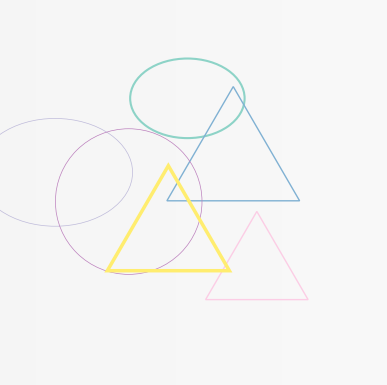[{"shape": "oval", "thickness": 1.5, "radius": 0.74, "center": [0.484, 0.745]}, {"shape": "oval", "thickness": 0.5, "radius": 1.0, "center": [0.142, 0.552]}, {"shape": "triangle", "thickness": 1, "radius": 0.99, "center": [0.602, 0.577]}, {"shape": "triangle", "thickness": 1, "radius": 0.76, "center": [0.663, 0.298]}, {"shape": "circle", "thickness": 0.5, "radius": 0.95, "center": [0.332, 0.476]}, {"shape": "triangle", "thickness": 2.5, "radius": 0.91, "center": [0.434, 0.388]}]